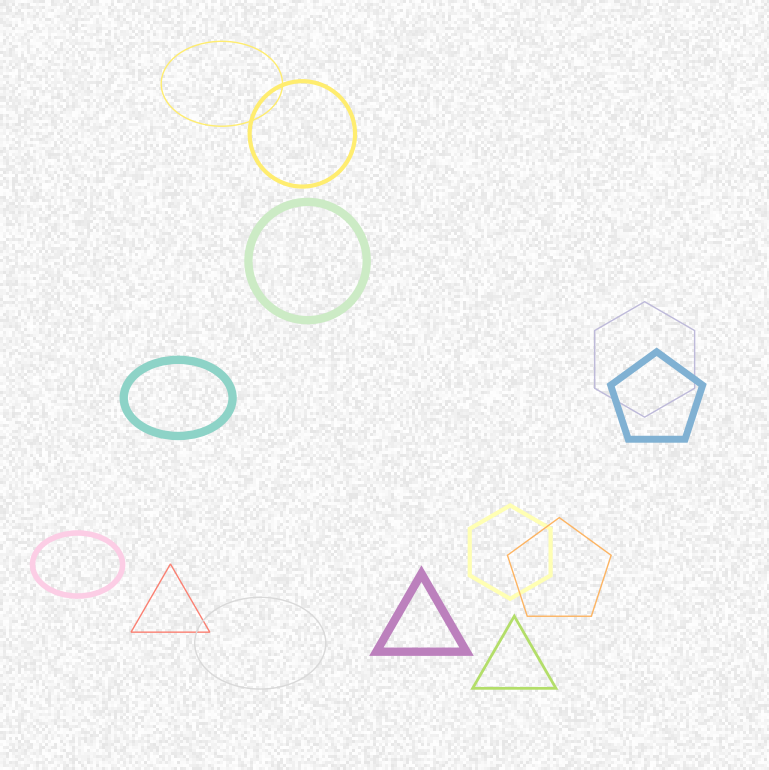[{"shape": "oval", "thickness": 3, "radius": 0.35, "center": [0.231, 0.483]}, {"shape": "hexagon", "thickness": 1.5, "radius": 0.3, "center": [0.663, 0.283]}, {"shape": "hexagon", "thickness": 0.5, "radius": 0.37, "center": [0.837, 0.533]}, {"shape": "triangle", "thickness": 0.5, "radius": 0.3, "center": [0.221, 0.209]}, {"shape": "pentagon", "thickness": 2.5, "radius": 0.31, "center": [0.853, 0.48]}, {"shape": "pentagon", "thickness": 0.5, "radius": 0.35, "center": [0.726, 0.257]}, {"shape": "triangle", "thickness": 1, "radius": 0.31, "center": [0.668, 0.137]}, {"shape": "oval", "thickness": 2, "radius": 0.29, "center": [0.101, 0.267]}, {"shape": "oval", "thickness": 0.5, "radius": 0.43, "center": [0.338, 0.165]}, {"shape": "triangle", "thickness": 3, "radius": 0.34, "center": [0.547, 0.187]}, {"shape": "circle", "thickness": 3, "radius": 0.38, "center": [0.399, 0.661]}, {"shape": "oval", "thickness": 0.5, "radius": 0.39, "center": [0.288, 0.891]}, {"shape": "circle", "thickness": 1.5, "radius": 0.34, "center": [0.393, 0.826]}]